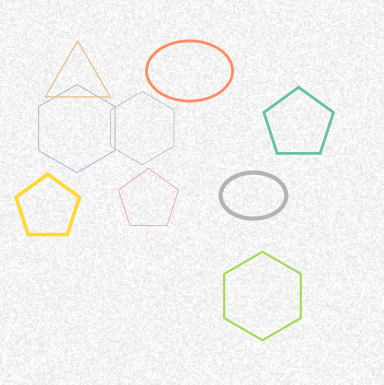[{"shape": "pentagon", "thickness": 2, "radius": 0.48, "center": [0.776, 0.678]}, {"shape": "oval", "thickness": 2, "radius": 0.56, "center": [0.492, 0.816]}, {"shape": "hexagon", "thickness": 0.5, "radius": 0.57, "center": [0.2, 0.666]}, {"shape": "pentagon", "thickness": 0.5, "radius": 0.41, "center": [0.386, 0.481]}, {"shape": "hexagon", "thickness": 1.5, "radius": 0.57, "center": [0.682, 0.231]}, {"shape": "pentagon", "thickness": 2.5, "radius": 0.43, "center": [0.124, 0.461]}, {"shape": "triangle", "thickness": 1, "radius": 0.49, "center": [0.202, 0.797]}, {"shape": "hexagon", "thickness": 0.5, "radius": 0.48, "center": [0.37, 0.667]}, {"shape": "oval", "thickness": 3, "radius": 0.43, "center": [0.658, 0.492]}]